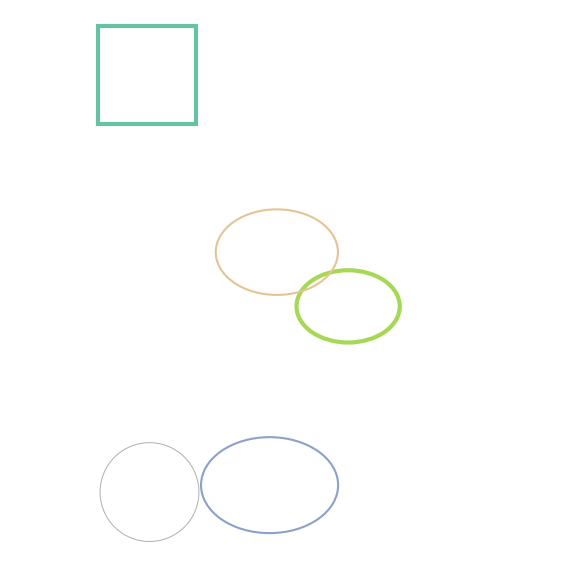[{"shape": "square", "thickness": 2, "radius": 0.42, "center": [0.255, 0.869]}, {"shape": "oval", "thickness": 1, "radius": 0.59, "center": [0.467, 0.159]}, {"shape": "oval", "thickness": 2, "radius": 0.45, "center": [0.603, 0.469]}, {"shape": "oval", "thickness": 1, "radius": 0.53, "center": [0.479, 0.563]}, {"shape": "circle", "thickness": 0.5, "radius": 0.43, "center": [0.259, 0.147]}]